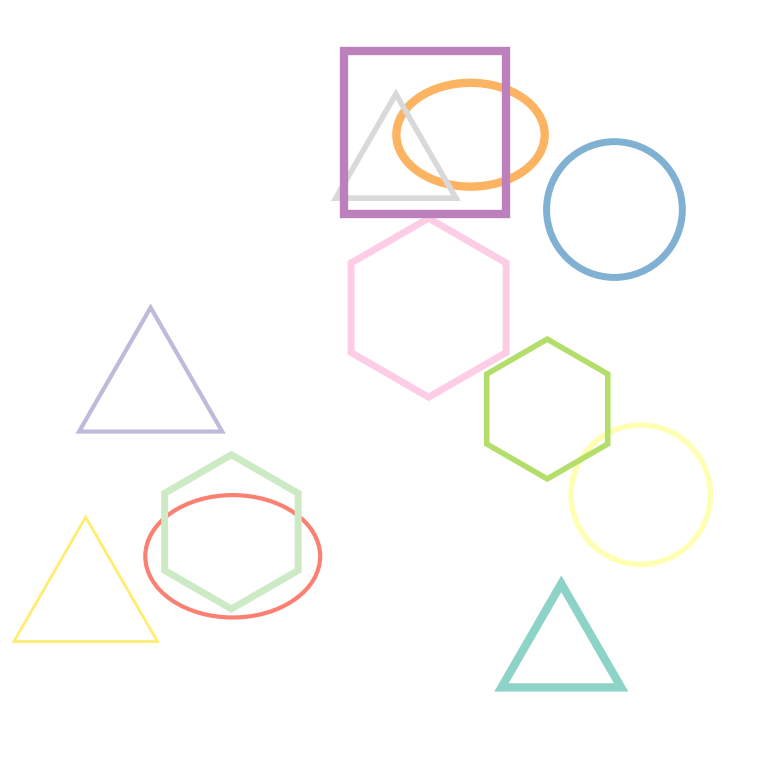[{"shape": "triangle", "thickness": 3, "radius": 0.45, "center": [0.729, 0.152]}, {"shape": "circle", "thickness": 2, "radius": 0.45, "center": [0.832, 0.358]}, {"shape": "triangle", "thickness": 1.5, "radius": 0.54, "center": [0.196, 0.493]}, {"shape": "oval", "thickness": 1.5, "radius": 0.57, "center": [0.302, 0.278]}, {"shape": "circle", "thickness": 2.5, "radius": 0.44, "center": [0.798, 0.728]}, {"shape": "oval", "thickness": 3, "radius": 0.48, "center": [0.611, 0.825]}, {"shape": "hexagon", "thickness": 2, "radius": 0.45, "center": [0.711, 0.469]}, {"shape": "hexagon", "thickness": 2.5, "radius": 0.58, "center": [0.557, 0.6]}, {"shape": "triangle", "thickness": 2, "radius": 0.45, "center": [0.514, 0.788]}, {"shape": "square", "thickness": 3, "radius": 0.53, "center": [0.552, 0.828]}, {"shape": "hexagon", "thickness": 2.5, "radius": 0.5, "center": [0.301, 0.309]}, {"shape": "triangle", "thickness": 1, "radius": 0.54, "center": [0.111, 0.221]}]